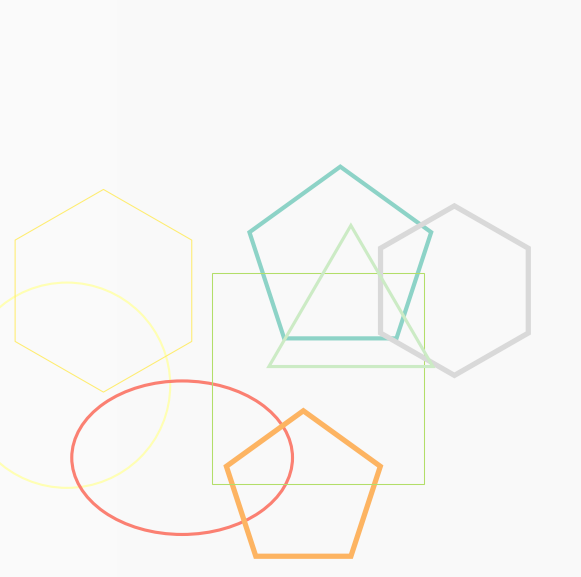[{"shape": "pentagon", "thickness": 2, "radius": 0.82, "center": [0.585, 0.546]}, {"shape": "circle", "thickness": 1, "radius": 0.89, "center": [0.115, 0.332]}, {"shape": "oval", "thickness": 1.5, "radius": 0.95, "center": [0.313, 0.207]}, {"shape": "pentagon", "thickness": 2.5, "radius": 0.7, "center": [0.522, 0.149]}, {"shape": "square", "thickness": 0.5, "radius": 0.91, "center": [0.547, 0.344]}, {"shape": "hexagon", "thickness": 2.5, "radius": 0.73, "center": [0.782, 0.496]}, {"shape": "triangle", "thickness": 1.5, "radius": 0.81, "center": [0.604, 0.446]}, {"shape": "hexagon", "thickness": 0.5, "radius": 0.88, "center": [0.178, 0.496]}]